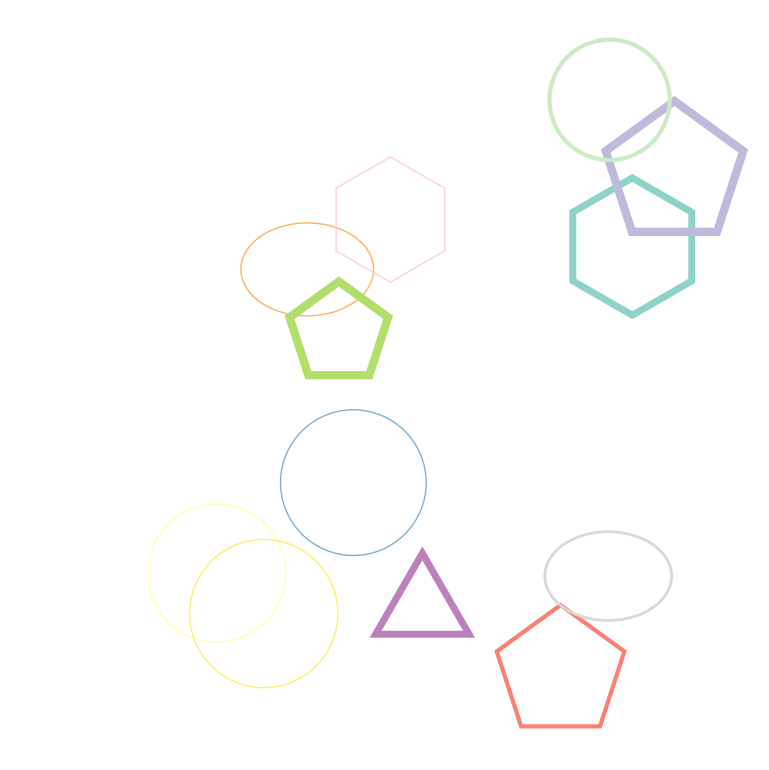[{"shape": "hexagon", "thickness": 2.5, "radius": 0.45, "center": [0.821, 0.68]}, {"shape": "circle", "thickness": 0.5, "radius": 0.45, "center": [0.281, 0.256]}, {"shape": "pentagon", "thickness": 3, "radius": 0.47, "center": [0.876, 0.775]}, {"shape": "pentagon", "thickness": 1.5, "radius": 0.44, "center": [0.728, 0.127]}, {"shape": "circle", "thickness": 0.5, "radius": 0.47, "center": [0.459, 0.373]}, {"shape": "oval", "thickness": 0.5, "radius": 0.43, "center": [0.399, 0.65]}, {"shape": "pentagon", "thickness": 3, "radius": 0.34, "center": [0.44, 0.567]}, {"shape": "hexagon", "thickness": 0.5, "radius": 0.41, "center": [0.507, 0.715]}, {"shape": "oval", "thickness": 1, "radius": 0.41, "center": [0.79, 0.252]}, {"shape": "triangle", "thickness": 2.5, "radius": 0.35, "center": [0.549, 0.211]}, {"shape": "circle", "thickness": 1.5, "radius": 0.39, "center": [0.792, 0.87]}, {"shape": "circle", "thickness": 0.5, "radius": 0.48, "center": [0.343, 0.203]}]